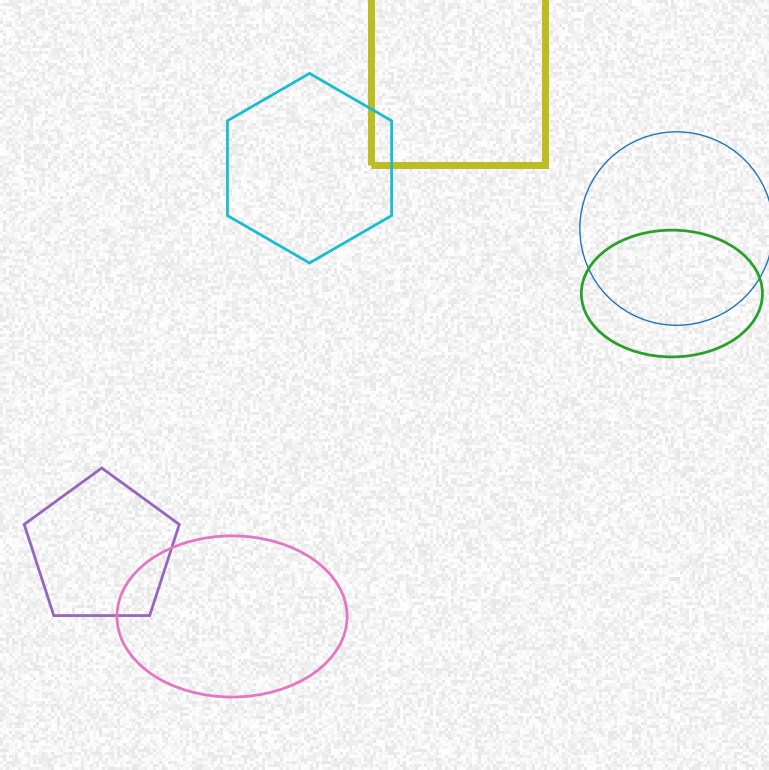[{"shape": "circle", "thickness": 0.5, "radius": 0.63, "center": [0.879, 0.703]}, {"shape": "oval", "thickness": 1, "radius": 0.59, "center": [0.873, 0.619]}, {"shape": "pentagon", "thickness": 1, "radius": 0.53, "center": [0.132, 0.286]}, {"shape": "oval", "thickness": 1, "radius": 0.75, "center": [0.301, 0.199]}, {"shape": "square", "thickness": 2.5, "radius": 0.56, "center": [0.595, 0.899]}, {"shape": "hexagon", "thickness": 1, "radius": 0.62, "center": [0.402, 0.782]}]